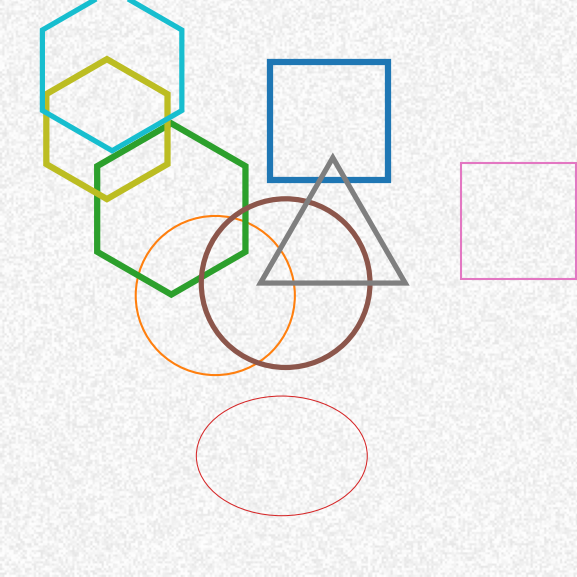[{"shape": "square", "thickness": 3, "radius": 0.51, "center": [0.57, 0.789]}, {"shape": "circle", "thickness": 1, "radius": 0.69, "center": [0.373, 0.487]}, {"shape": "hexagon", "thickness": 3, "radius": 0.74, "center": [0.297, 0.637]}, {"shape": "oval", "thickness": 0.5, "radius": 0.74, "center": [0.488, 0.21]}, {"shape": "circle", "thickness": 2.5, "radius": 0.73, "center": [0.495, 0.509]}, {"shape": "square", "thickness": 1, "radius": 0.5, "center": [0.898, 0.616]}, {"shape": "triangle", "thickness": 2.5, "radius": 0.72, "center": [0.576, 0.581]}, {"shape": "hexagon", "thickness": 3, "radius": 0.61, "center": [0.185, 0.776]}, {"shape": "hexagon", "thickness": 2.5, "radius": 0.7, "center": [0.194, 0.877]}]